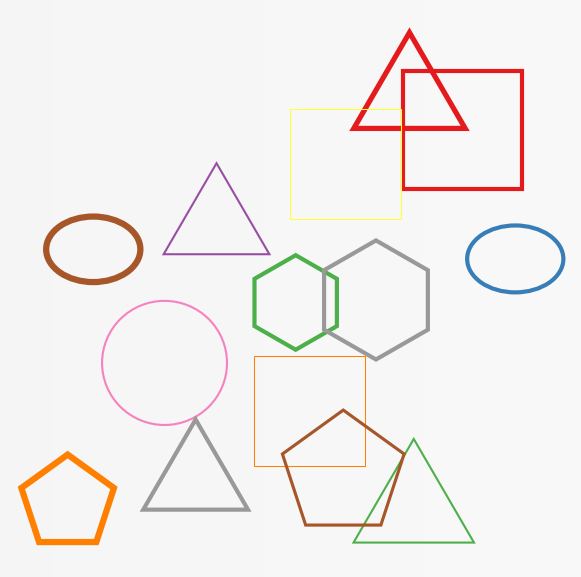[{"shape": "triangle", "thickness": 2.5, "radius": 0.55, "center": [0.704, 0.832]}, {"shape": "square", "thickness": 2, "radius": 0.51, "center": [0.796, 0.774]}, {"shape": "oval", "thickness": 2, "radius": 0.41, "center": [0.886, 0.551]}, {"shape": "triangle", "thickness": 1, "radius": 0.6, "center": [0.712, 0.119]}, {"shape": "hexagon", "thickness": 2, "radius": 0.41, "center": [0.509, 0.475]}, {"shape": "triangle", "thickness": 1, "radius": 0.53, "center": [0.372, 0.611]}, {"shape": "square", "thickness": 0.5, "radius": 0.48, "center": [0.532, 0.288]}, {"shape": "pentagon", "thickness": 3, "radius": 0.42, "center": [0.116, 0.128]}, {"shape": "square", "thickness": 0.5, "radius": 0.48, "center": [0.594, 0.716]}, {"shape": "pentagon", "thickness": 1.5, "radius": 0.55, "center": [0.591, 0.179]}, {"shape": "oval", "thickness": 3, "radius": 0.41, "center": [0.16, 0.567]}, {"shape": "circle", "thickness": 1, "radius": 0.54, "center": [0.283, 0.371]}, {"shape": "triangle", "thickness": 2, "radius": 0.52, "center": [0.337, 0.169]}, {"shape": "hexagon", "thickness": 2, "radius": 0.52, "center": [0.647, 0.48]}]